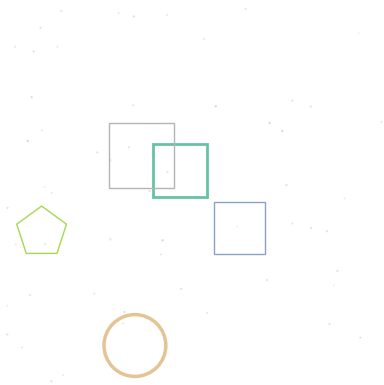[{"shape": "square", "thickness": 2, "radius": 0.35, "center": [0.467, 0.557]}, {"shape": "square", "thickness": 1, "radius": 0.33, "center": [0.621, 0.408]}, {"shape": "pentagon", "thickness": 1, "radius": 0.34, "center": [0.108, 0.397]}, {"shape": "circle", "thickness": 2.5, "radius": 0.4, "center": [0.35, 0.103]}, {"shape": "square", "thickness": 1, "radius": 0.42, "center": [0.368, 0.596]}]